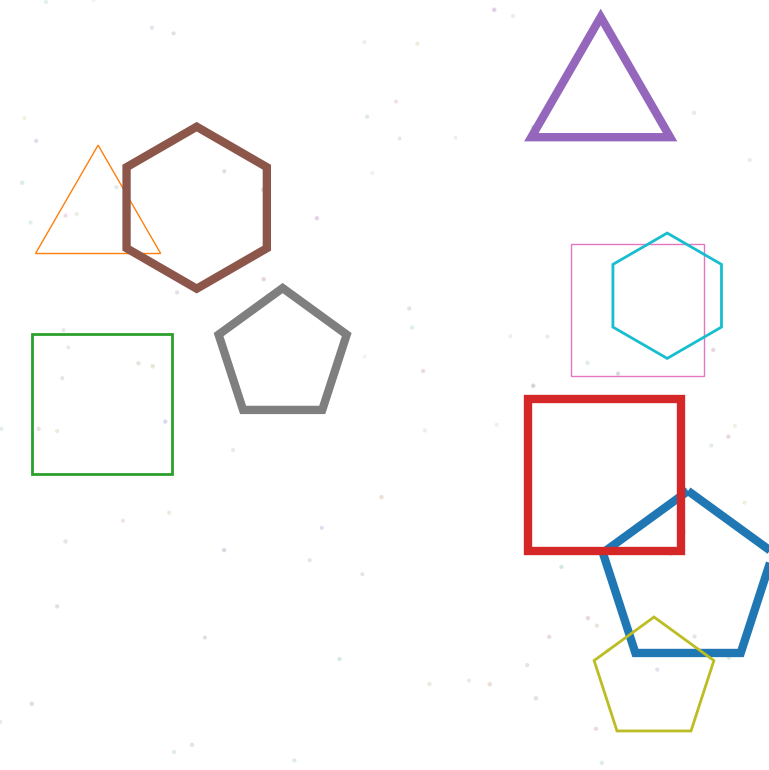[{"shape": "pentagon", "thickness": 3, "radius": 0.58, "center": [0.894, 0.246]}, {"shape": "triangle", "thickness": 0.5, "radius": 0.47, "center": [0.127, 0.718]}, {"shape": "square", "thickness": 1, "radius": 0.46, "center": [0.132, 0.475]}, {"shape": "square", "thickness": 3, "radius": 0.5, "center": [0.785, 0.383]}, {"shape": "triangle", "thickness": 3, "radius": 0.52, "center": [0.78, 0.874]}, {"shape": "hexagon", "thickness": 3, "radius": 0.53, "center": [0.255, 0.73]}, {"shape": "square", "thickness": 0.5, "radius": 0.43, "center": [0.828, 0.597]}, {"shape": "pentagon", "thickness": 3, "radius": 0.44, "center": [0.367, 0.538]}, {"shape": "pentagon", "thickness": 1, "radius": 0.41, "center": [0.849, 0.117]}, {"shape": "hexagon", "thickness": 1, "radius": 0.41, "center": [0.866, 0.616]}]